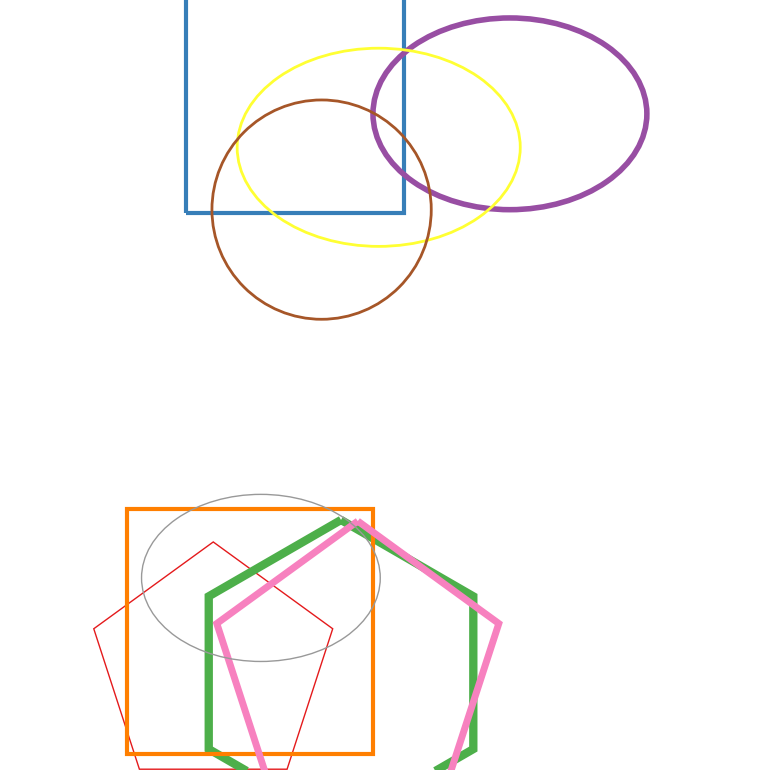[{"shape": "pentagon", "thickness": 0.5, "radius": 0.82, "center": [0.277, 0.133]}, {"shape": "square", "thickness": 1.5, "radius": 0.71, "center": [0.383, 0.864]}, {"shape": "hexagon", "thickness": 3, "radius": 0.99, "center": [0.443, 0.126]}, {"shape": "oval", "thickness": 2, "radius": 0.89, "center": [0.662, 0.852]}, {"shape": "square", "thickness": 1.5, "radius": 0.8, "center": [0.325, 0.18]}, {"shape": "oval", "thickness": 1, "radius": 0.92, "center": [0.492, 0.809]}, {"shape": "circle", "thickness": 1, "radius": 0.71, "center": [0.418, 0.728]}, {"shape": "pentagon", "thickness": 2.5, "radius": 0.96, "center": [0.465, 0.131]}, {"shape": "oval", "thickness": 0.5, "radius": 0.78, "center": [0.339, 0.249]}]